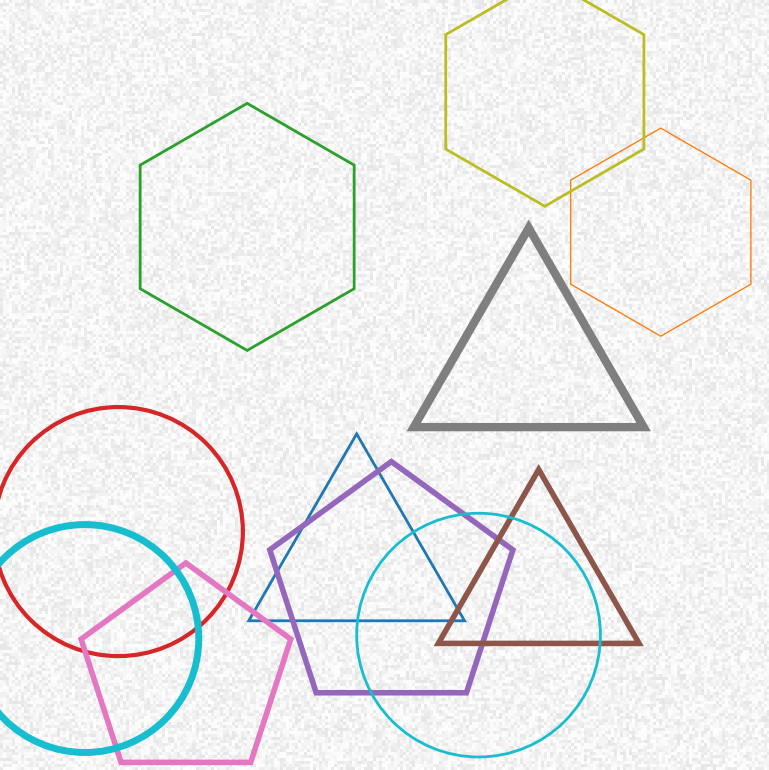[{"shape": "triangle", "thickness": 1, "radius": 0.81, "center": [0.463, 0.275]}, {"shape": "hexagon", "thickness": 0.5, "radius": 0.68, "center": [0.858, 0.698]}, {"shape": "hexagon", "thickness": 1, "radius": 0.8, "center": [0.321, 0.705]}, {"shape": "circle", "thickness": 1.5, "radius": 0.81, "center": [0.154, 0.31]}, {"shape": "pentagon", "thickness": 2, "radius": 0.83, "center": [0.508, 0.235]}, {"shape": "triangle", "thickness": 2, "radius": 0.75, "center": [0.7, 0.24]}, {"shape": "pentagon", "thickness": 2, "radius": 0.72, "center": [0.241, 0.126]}, {"shape": "triangle", "thickness": 3, "radius": 0.86, "center": [0.687, 0.532]}, {"shape": "hexagon", "thickness": 1, "radius": 0.74, "center": [0.708, 0.881]}, {"shape": "circle", "thickness": 1, "radius": 0.79, "center": [0.621, 0.175]}, {"shape": "circle", "thickness": 2.5, "radius": 0.74, "center": [0.11, 0.171]}]